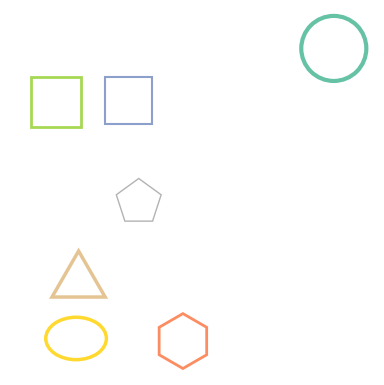[{"shape": "circle", "thickness": 3, "radius": 0.42, "center": [0.867, 0.874]}, {"shape": "hexagon", "thickness": 2, "radius": 0.36, "center": [0.475, 0.114]}, {"shape": "square", "thickness": 1.5, "radius": 0.3, "center": [0.334, 0.74]}, {"shape": "square", "thickness": 2, "radius": 0.32, "center": [0.146, 0.736]}, {"shape": "oval", "thickness": 2.5, "radius": 0.39, "center": [0.198, 0.121]}, {"shape": "triangle", "thickness": 2.5, "radius": 0.4, "center": [0.204, 0.268]}, {"shape": "pentagon", "thickness": 1, "radius": 0.31, "center": [0.36, 0.475]}]